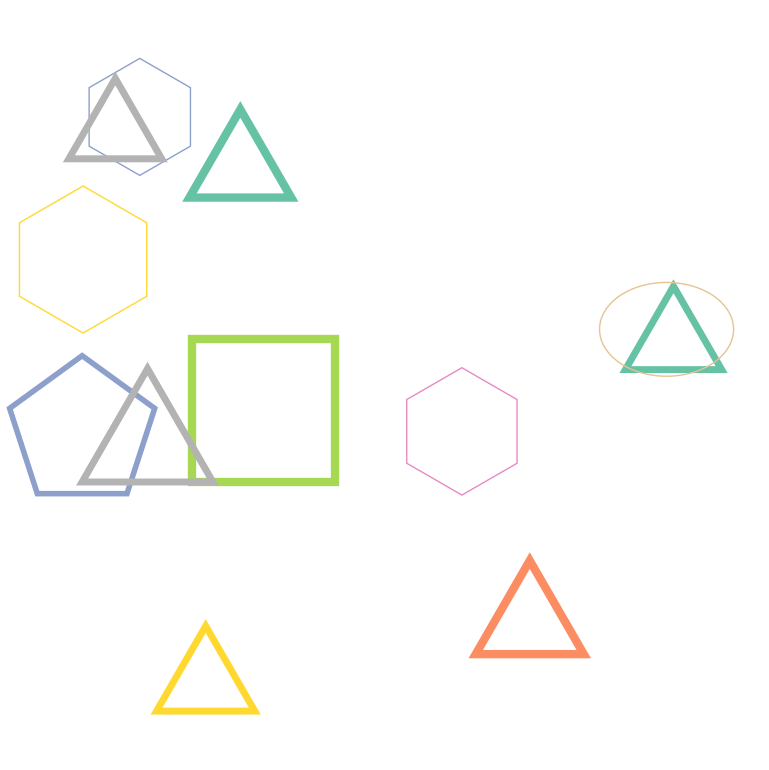[{"shape": "triangle", "thickness": 2.5, "radius": 0.36, "center": [0.875, 0.556]}, {"shape": "triangle", "thickness": 3, "radius": 0.38, "center": [0.312, 0.782]}, {"shape": "triangle", "thickness": 3, "radius": 0.41, "center": [0.688, 0.191]}, {"shape": "hexagon", "thickness": 0.5, "radius": 0.38, "center": [0.182, 0.848]}, {"shape": "pentagon", "thickness": 2, "radius": 0.5, "center": [0.107, 0.439]}, {"shape": "hexagon", "thickness": 0.5, "radius": 0.41, "center": [0.6, 0.44]}, {"shape": "square", "thickness": 3, "radius": 0.46, "center": [0.342, 0.467]}, {"shape": "triangle", "thickness": 2.5, "radius": 0.37, "center": [0.267, 0.113]}, {"shape": "hexagon", "thickness": 0.5, "radius": 0.48, "center": [0.108, 0.663]}, {"shape": "oval", "thickness": 0.5, "radius": 0.44, "center": [0.866, 0.572]}, {"shape": "triangle", "thickness": 2.5, "radius": 0.49, "center": [0.192, 0.423]}, {"shape": "triangle", "thickness": 2.5, "radius": 0.35, "center": [0.15, 0.829]}]